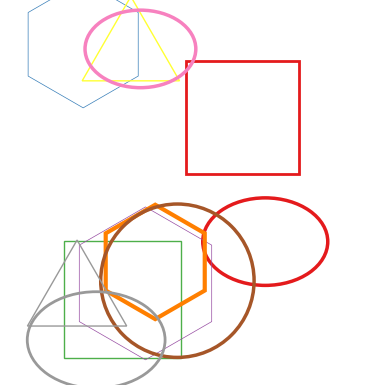[{"shape": "square", "thickness": 2, "radius": 0.73, "center": [0.63, 0.695]}, {"shape": "oval", "thickness": 2.5, "radius": 0.81, "center": [0.689, 0.372]}, {"shape": "hexagon", "thickness": 0.5, "radius": 0.83, "center": [0.216, 0.885]}, {"shape": "square", "thickness": 1, "radius": 0.76, "center": [0.318, 0.222]}, {"shape": "hexagon", "thickness": 0.5, "radius": 0.99, "center": [0.378, 0.264]}, {"shape": "hexagon", "thickness": 3, "radius": 0.74, "center": [0.403, 0.32]}, {"shape": "triangle", "thickness": 1, "radius": 0.73, "center": [0.34, 0.863]}, {"shape": "circle", "thickness": 2.5, "radius": 1.0, "center": [0.461, 0.271]}, {"shape": "oval", "thickness": 2.5, "radius": 0.72, "center": [0.365, 0.873]}, {"shape": "oval", "thickness": 2, "radius": 0.9, "center": [0.25, 0.117]}, {"shape": "triangle", "thickness": 1, "radius": 0.74, "center": [0.2, 0.228]}]